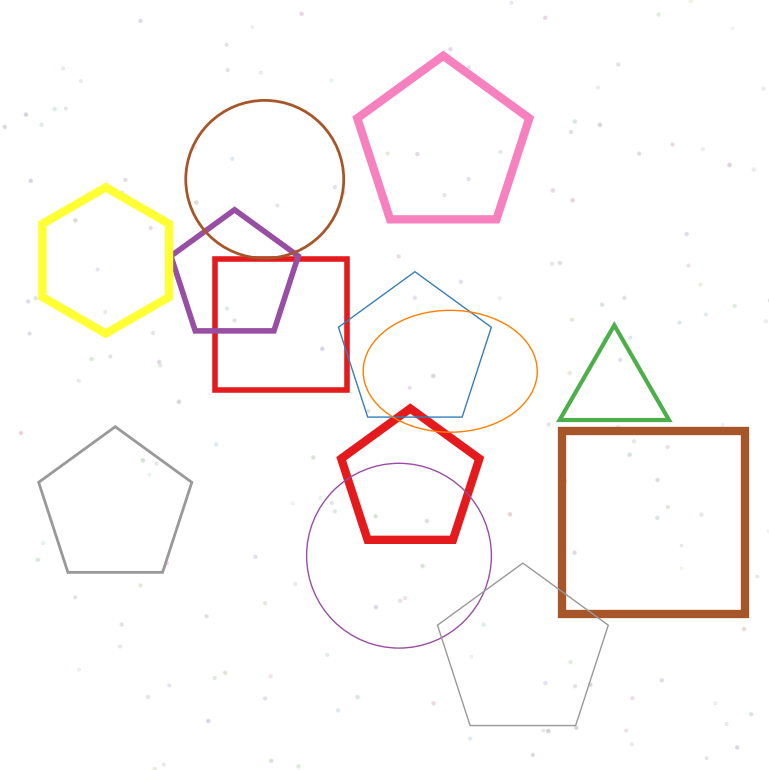[{"shape": "pentagon", "thickness": 3, "radius": 0.47, "center": [0.533, 0.375]}, {"shape": "square", "thickness": 2, "radius": 0.43, "center": [0.365, 0.579]}, {"shape": "pentagon", "thickness": 0.5, "radius": 0.52, "center": [0.539, 0.543]}, {"shape": "triangle", "thickness": 1.5, "radius": 0.41, "center": [0.798, 0.496]}, {"shape": "pentagon", "thickness": 2, "radius": 0.43, "center": [0.305, 0.641]}, {"shape": "circle", "thickness": 0.5, "radius": 0.6, "center": [0.518, 0.278]}, {"shape": "oval", "thickness": 0.5, "radius": 0.57, "center": [0.585, 0.518]}, {"shape": "hexagon", "thickness": 3, "radius": 0.47, "center": [0.137, 0.662]}, {"shape": "square", "thickness": 3, "radius": 0.59, "center": [0.849, 0.321]}, {"shape": "circle", "thickness": 1, "radius": 0.51, "center": [0.344, 0.767]}, {"shape": "pentagon", "thickness": 3, "radius": 0.59, "center": [0.576, 0.81]}, {"shape": "pentagon", "thickness": 0.5, "radius": 0.58, "center": [0.679, 0.152]}, {"shape": "pentagon", "thickness": 1, "radius": 0.52, "center": [0.15, 0.341]}]